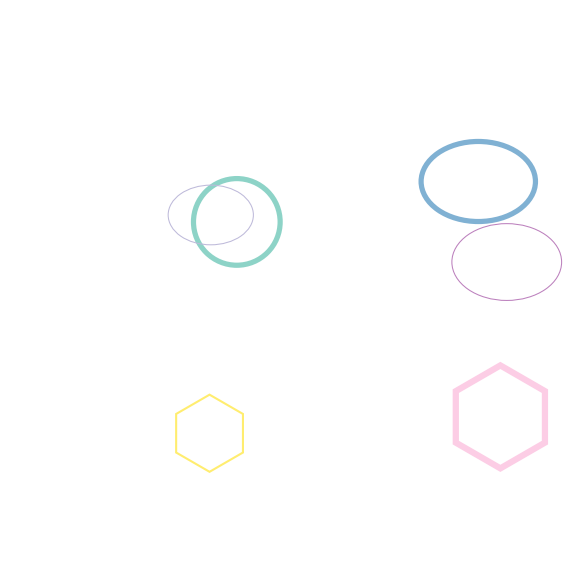[{"shape": "circle", "thickness": 2.5, "radius": 0.38, "center": [0.41, 0.615]}, {"shape": "oval", "thickness": 0.5, "radius": 0.37, "center": [0.365, 0.627]}, {"shape": "oval", "thickness": 2.5, "radius": 0.5, "center": [0.828, 0.685]}, {"shape": "hexagon", "thickness": 3, "radius": 0.45, "center": [0.866, 0.277]}, {"shape": "oval", "thickness": 0.5, "radius": 0.48, "center": [0.877, 0.545]}, {"shape": "hexagon", "thickness": 1, "radius": 0.33, "center": [0.363, 0.249]}]